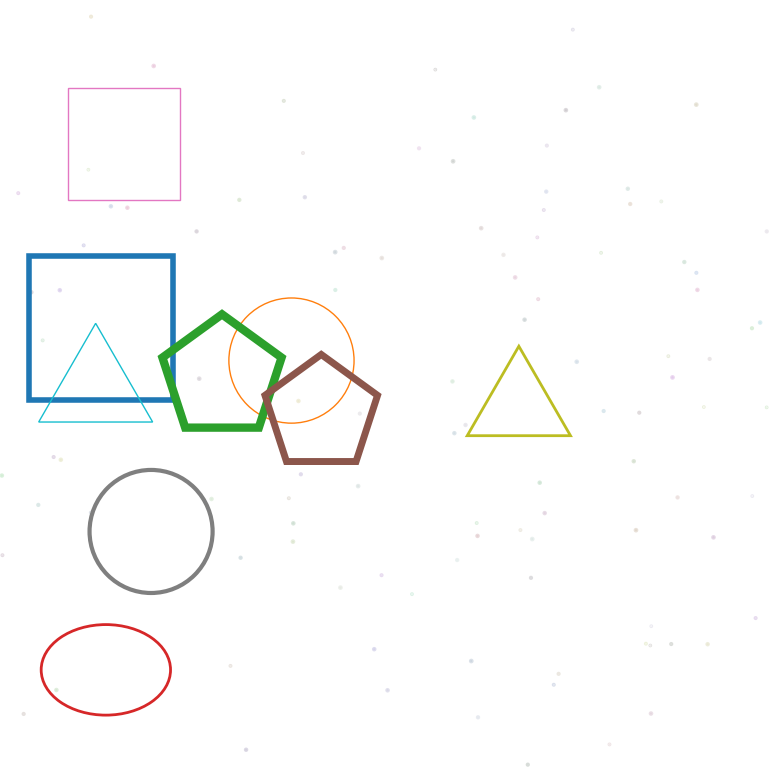[{"shape": "square", "thickness": 2, "radius": 0.47, "center": [0.132, 0.575]}, {"shape": "circle", "thickness": 0.5, "radius": 0.41, "center": [0.379, 0.532]}, {"shape": "pentagon", "thickness": 3, "radius": 0.41, "center": [0.288, 0.51]}, {"shape": "oval", "thickness": 1, "radius": 0.42, "center": [0.137, 0.13]}, {"shape": "pentagon", "thickness": 2.5, "radius": 0.38, "center": [0.417, 0.463]}, {"shape": "square", "thickness": 0.5, "radius": 0.37, "center": [0.161, 0.813]}, {"shape": "circle", "thickness": 1.5, "radius": 0.4, "center": [0.196, 0.31]}, {"shape": "triangle", "thickness": 1, "radius": 0.39, "center": [0.674, 0.473]}, {"shape": "triangle", "thickness": 0.5, "radius": 0.43, "center": [0.124, 0.495]}]